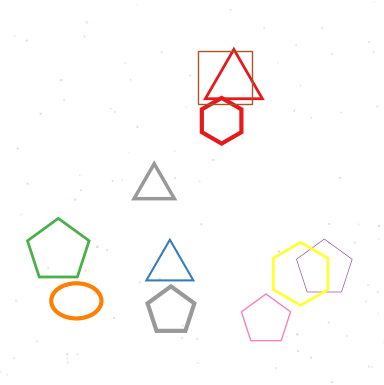[{"shape": "hexagon", "thickness": 3, "radius": 0.3, "center": [0.576, 0.686]}, {"shape": "triangle", "thickness": 2, "radius": 0.43, "center": [0.607, 0.786]}, {"shape": "triangle", "thickness": 1.5, "radius": 0.35, "center": [0.441, 0.307]}, {"shape": "pentagon", "thickness": 2, "radius": 0.42, "center": [0.151, 0.349]}, {"shape": "pentagon", "thickness": 0.5, "radius": 0.38, "center": [0.842, 0.303]}, {"shape": "oval", "thickness": 3, "radius": 0.33, "center": [0.198, 0.219]}, {"shape": "hexagon", "thickness": 2, "radius": 0.41, "center": [0.781, 0.289]}, {"shape": "square", "thickness": 1, "radius": 0.35, "center": [0.584, 0.799]}, {"shape": "pentagon", "thickness": 1, "radius": 0.34, "center": [0.691, 0.169]}, {"shape": "pentagon", "thickness": 3, "radius": 0.32, "center": [0.444, 0.192]}, {"shape": "triangle", "thickness": 2.5, "radius": 0.3, "center": [0.401, 0.514]}]